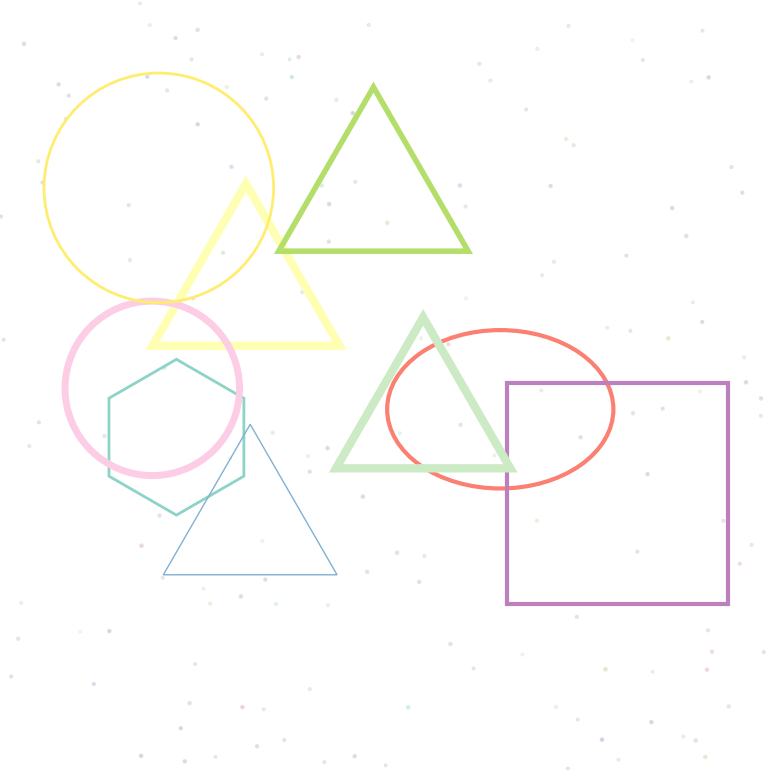[{"shape": "hexagon", "thickness": 1, "radius": 0.51, "center": [0.229, 0.432]}, {"shape": "triangle", "thickness": 3, "radius": 0.7, "center": [0.319, 0.621]}, {"shape": "oval", "thickness": 1.5, "radius": 0.73, "center": [0.65, 0.468]}, {"shape": "triangle", "thickness": 0.5, "radius": 0.65, "center": [0.325, 0.319]}, {"shape": "triangle", "thickness": 2, "radius": 0.71, "center": [0.485, 0.745]}, {"shape": "circle", "thickness": 2.5, "radius": 0.57, "center": [0.198, 0.496]}, {"shape": "square", "thickness": 1.5, "radius": 0.72, "center": [0.802, 0.359]}, {"shape": "triangle", "thickness": 3, "radius": 0.65, "center": [0.55, 0.457]}, {"shape": "circle", "thickness": 1, "radius": 0.75, "center": [0.206, 0.756]}]